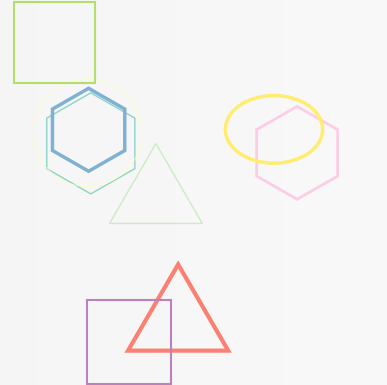[{"shape": "hexagon", "thickness": 1, "radius": 0.66, "center": [0.234, 0.628]}, {"shape": "circle", "thickness": 0.5, "radius": 0.7, "center": [0.226, 0.655]}, {"shape": "triangle", "thickness": 3, "radius": 0.75, "center": [0.46, 0.164]}, {"shape": "hexagon", "thickness": 2.5, "radius": 0.54, "center": [0.229, 0.663]}, {"shape": "square", "thickness": 1.5, "radius": 0.52, "center": [0.14, 0.89]}, {"shape": "hexagon", "thickness": 2, "radius": 0.6, "center": [0.767, 0.603]}, {"shape": "square", "thickness": 1.5, "radius": 0.54, "center": [0.333, 0.111]}, {"shape": "triangle", "thickness": 1, "radius": 0.69, "center": [0.402, 0.489]}, {"shape": "oval", "thickness": 2.5, "radius": 0.63, "center": [0.707, 0.664]}]